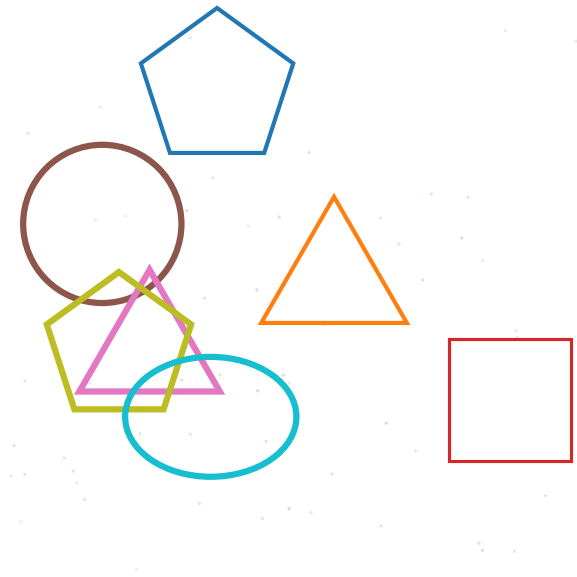[{"shape": "pentagon", "thickness": 2, "radius": 0.69, "center": [0.376, 0.847]}, {"shape": "triangle", "thickness": 2, "radius": 0.73, "center": [0.578, 0.513]}, {"shape": "square", "thickness": 1.5, "radius": 0.53, "center": [0.883, 0.307]}, {"shape": "circle", "thickness": 3, "radius": 0.69, "center": [0.177, 0.611]}, {"shape": "triangle", "thickness": 3, "radius": 0.7, "center": [0.259, 0.391]}, {"shape": "pentagon", "thickness": 3, "radius": 0.66, "center": [0.206, 0.397]}, {"shape": "oval", "thickness": 3, "radius": 0.74, "center": [0.365, 0.277]}]